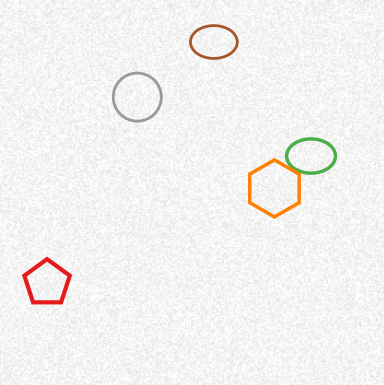[{"shape": "pentagon", "thickness": 3, "radius": 0.31, "center": [0.122, 0.265]}, {"shape": "oval", "thickness": 2.5, "radius": 0.32, "center": [0.808, 0.595]}, {"shape": "hexagon", "thickness": 2.5, "radius": 0.37, "center": [0.713, 0.511]}, {"shape": "oval", "thickness": 2, "radius": 0.3, "center": [0.555, 0.891]}, {"shape": "circle", "thickness": 2, "radius": 0.31, "center": [0.357, 0.748]}]